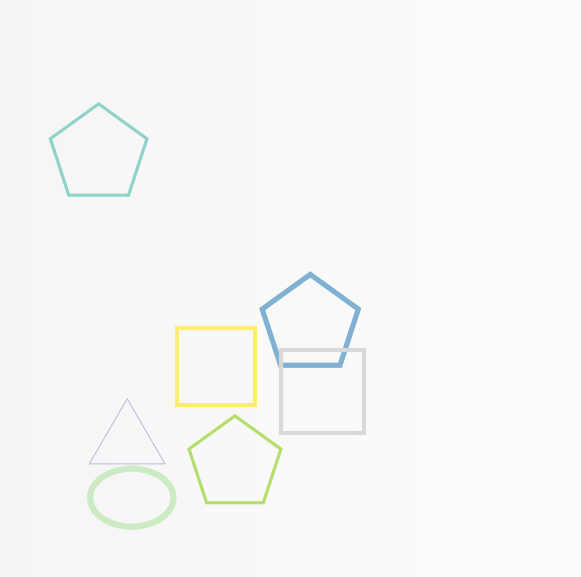[{"shape": "pentagon", "thickness": 1.5, "radius": 0.44, "center": [0.17, 0.732]}, {"shape": "triangle", "thickness": 0.5, "radius": 0.38, "center": [0.219, 0.234]}, {"shape": "pentagon", "thickness": 2.5, "radius": 0.43, "center": [0.534, 0.437]}, {"shape": "pentagon", "thickness": 1.5, "radius": 0.42, "center": [0.404, 0.196]}, {"shape": "square", "thickness": 2, "radius": 0.36, "center": [0.555, 0.322]}, {"shape": "oval", "thickness": 3, "radius": 0.36, "center": [0.227, 0.137]}, {"shape": "square", "thickness": 2, "radius": 0.33, "center": [0.371, 0.365]}]